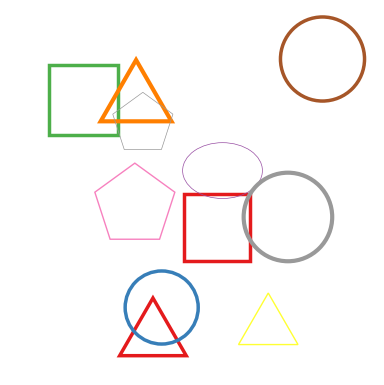[{"shape": "square", "thickness": 2.5, "radius": 0.43, "center": [0.564, 0.409]}, {"shape": "triangle", "thickness": 2.5, "radius": 0.5, "center": [0.397, 0.126]}, {"shape": "circle", "thickness": 2.5, "radius": 0.47, "center": [0.42, 0.201]}, {"shape": "square", "thickness": 2.5, "radius": 0.45, "center": [0.217, 0.741]}, {"shape": "oval", "thickness": 0.5, "radius": 0.52, "center": [0.578, 0.557]}, {"shape": "triangle", "thickness": 3, "radius": 0.53, "center": [0.353, 0.738]}, {"shape": "triangle", "thickness": 1, "radius": 0.45, "center": [0.697, 0.15]}, {"shape": "circle", "thickness": 2.5, "radius": 0.55, "center": [0.838, 0.847]}, {"shape": "pentagon", "thickness": 1, "radius": 0.55, "center": [0.35, 0.467]}, {"shape": "circle", "thickness": 3, "radius": 0.58, "center": [0.748, 0.436]}, {"shape": "pentagon", "thickness": 0.5, "radius": 0.41, "center": [0.371, 0.678]}]